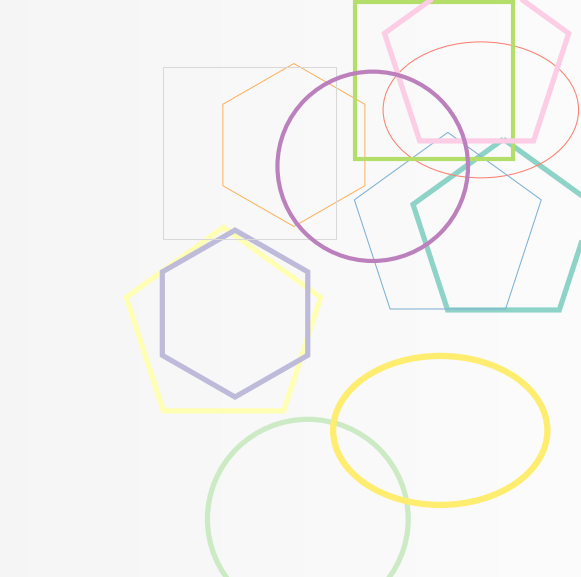[{"shape": "pentagon", "thickness": 2.5, "radius": 0.82, "center": [0.866, 0.595]}, {"shape": "pentagon", "thickness": 2.5, "radius": 0.88, "center": [0.385, 0.43]}, {"shape": "hexagon", "thickness": 2.5, "radius": 0.72, "center": [0.404, 0.456]}, {"shape": "oval", "thickness": 0.5, "radius": 0.84, "center": [0.827, 0.809]}, {"shape": "pentagon", "thickness": 0.5, "radius": 0.85, "center": [0.77, 0.601]}, {"shape": "hexagon", "thickness": 0.5, "radius": 0.71, "center": [0.506, 0.748]}, {"shape": "square", "thickness": 2, "radius": 0.68, "center": [0.747, 0.859]}, {"shape": "pentagon", "thickness": 2.5, "radius": 0.83, "center": [0.82, 0.89]}, {"shape": "square", "thickness": 0.5, "radius": 0.74, "center": [0.429, 0.734]}, {"shape": "circle", "thickness": 2, "radius": 0.82, "center": [0.641, 0.711]}, {"shape": "circle", "thickness": 2.5, "radius": 0.86, "center": [0.53, 0.1]}, {"shape": "oval", "thickness": 3, "radius": 0.92, "center": [0.757, 0.254]}]